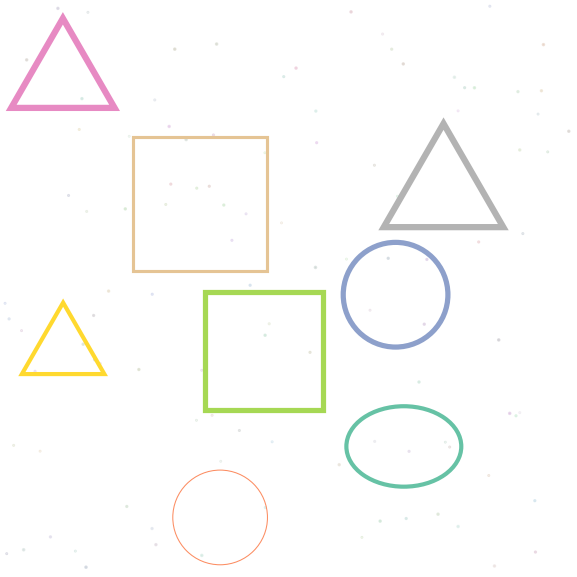[{"shape": "oval", "thickness": 2, "radius": 0.5, "center": [0.699, 0.226]}, {"shape": "circle", "thickness": 0.5, "radius": 0.41, "center": [0.381, 0.103]}, {"shape": "circle", "thickness": 2.5, "radius": 0.45, "center": [0.685, 0.489]}, {"shape": "triangle", "thickness": 3, "radius": 0.52, "center": [0.109, 0.864]}, {"shape": "square", "thickness": 2.5, "radius": 0.51, "center": [0.457, 0.391]}, {"shape": "triangle", "thickness": 2, "radius": 0.41, "center": [0.109, 0.393]}, {"shape": "square", "thickness": 1.5, "radius": 0.58, "center": [0.347, 0.645]}, {"shape": "triangle", "thickness": 3, "radius": 0.6, "center": [0.768, 0.666]}]